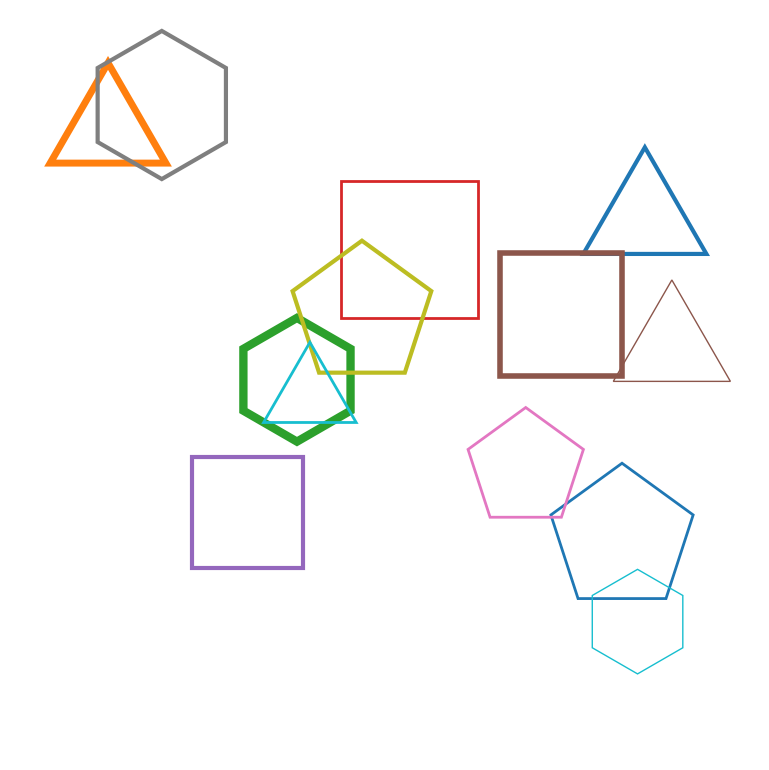[{"shape": "triangle", "thickness": 1.5, "radius": 0.46, "center": [0.837, 0.716]}, {"shape": "pentagon", "thickness": 1, "radius": 0.49, "center": [0.808, 0.301]}, {"shape": "triangle", "thickness": 2.5, "radius": 0.43, "center": [0.14, 0.832]}, {"shape": "hexagon", "thickness": 3, "radius": 0.4, "center": [0.386, 0.507]}, {"shape": "square", "thickness": 1, "radius": 0.44, "center": [0.532, 0.676]}, {"shape": "square", "thickness": 1.5, "radius": 0.36, "center": [0.322, 0.334]}, {"shape": "triangle", "thickness": 0.5, "radius": 0.44, "center": [0.873, 0.549]}, {"shape": "square", "thickness": 2, "radius": 0.4, "center": [0.729, 0.592]}, {"shape": "pentagon", "thickness": 1, "radius": 0.39, "center": [0.683, 0.392]}, {"shape": "hexagon", "thickness": 1.5, "radius": 0.48, "center": [0.21, 0.864]}, {"shape": "pentagon", "thickness": 1.5, "radius": 0.47, "center": [0.47, 0.593]}, {"shape": "triangle", "thickness": 1, "radius": 0.35, "center": [0.402, 0.486]}, {"shape": "hexagon", "thickness": 0.5, "radius": 0.34, "center": [0.828, 0.193]}]